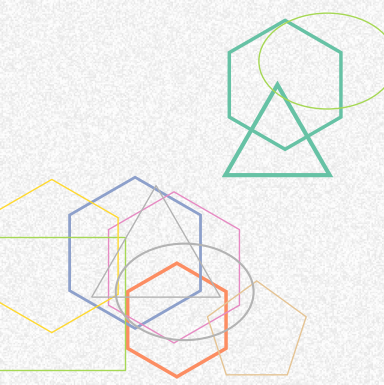[{"shape": "hexagon", "thickness": 2.5, "radius": 0.84, "center": [0.741, 0.78]}, {"shape": "triangle", "thickness": 3, "radius": 0.78, "center": [0.721, 0.623]}, {"shape": "hexagon", "thickness": 2.5, "radius": 0.74, "center": [0.459, 0.169]}, {"shape": "hexagon", "thickness": 2, "radius": 0.98, "center": [0.351, 0.343]}, {"shape": "hexagon", "thickness": 1, "radius": 0.98, "center": [0.452, 0.305]}, {"shape": "oval", "thickness": 1, "radius": 0.89, "center": [0.85, 0.841]}, {"shape": "square", "thickness": 1, "radius": 0.87, "center": [0.153, 0.212]}, {"shape": "hexagon", "thickness": 1, "radius": 0.99, "center": [0.134, 0.335]}, {"shape": "pentagon", "thickness": 1, "radius": 0.67, "center": [0.667, 0.136]}, {"shape": "triangle", "thickness": 1, "radius": 0.97, "center": [0.405, 0.325]}, {"shape": "oval", "thickness": 1.5, "radius": 0.9, "center": [0.48, 0.242]}]